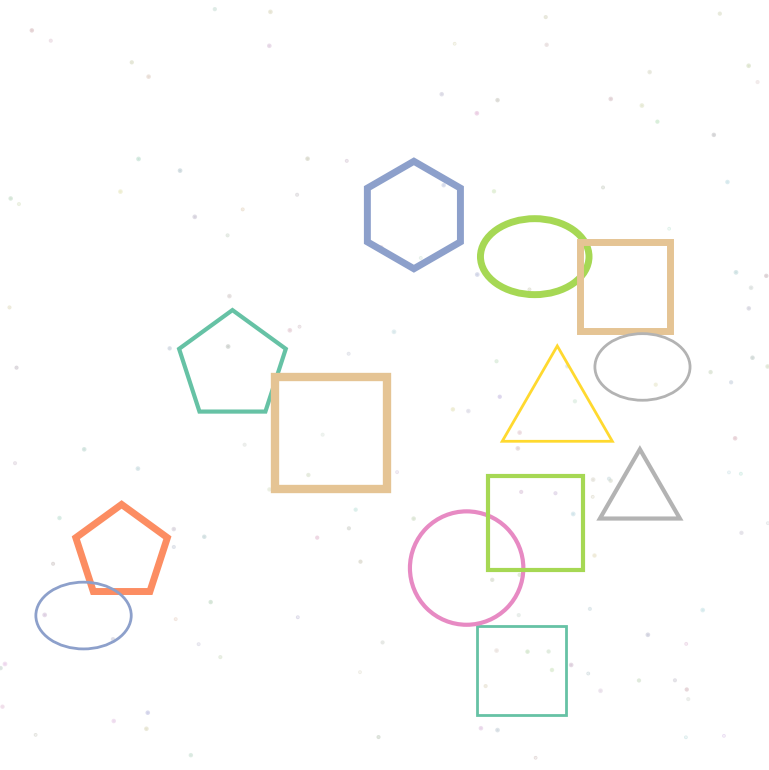[{"shape": "square", "thickness": 1, "radius": 0.29, "center": [0.678, 0.129]}, {"shape": "pentagon", "thickness": 1.5, "radius": 0.36, "center": [0.302, 0.524]}, {"shape": "pentagon", "thickness": 2.5, "radius": 0.31, "center": [0.158, 0.282]}, {"shape": "hexagon", "thickness": 2.5, "radius": 0.35, "center": [0.538, 0.721]}, {"shape": "oval", "thickness": 1, "radius": 0.31, "center": [0.108, 0.201]}, {"shape": "circle", "thickness": 1.5, "radius": 0.37, "center": [0.606, 0.262]}, {"shape": "square", "thickness": 1.5, "radius": 0.31, "center": [0.695, 0.321]}, {"shape": "oval", "thickness": 2.5, "radius": 0.35, "center": [0.694, 0.667]}, {"shape": "triangle", "thickness": 1, "radius": 0.41, "center": [0.724, 0.468]}, {"shape": "square", "thickness": 3, "radius": 0.36, "center": [0.43, 0.438]}, {"shape": "square", "thickness": 2.5, "radius": 0.29, "center": [0.812, 0.627]}, {"shape": "oval", "thickness": 1, "radius": 0.31, "center": [0.834, 0.523]}, {"shape": "triangle", "thickness": 1.5, "radius": 0.3, "center": [0.831, 0.357]}]